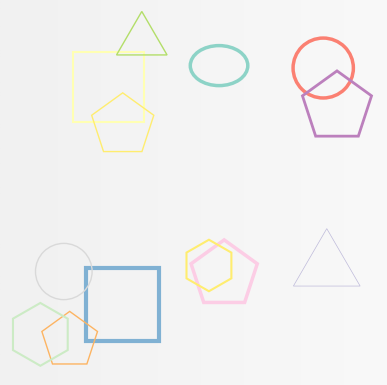[{"shape": "oval", "thickness": 2.5, "radius": 0.37, "center": [0.565, 0.83]}, {"shape": "square", "thickness": 1.5, "radius": 0.46, "center": [0.28, 0.773]}, {"shape": "triangle", "thickness": 0.5, "radius": 0.5, "center": [0.843, 0.307]}, {"shape": "circle", "thickness": 2.5, "radius": 0.39, "center": [0.834, 0.823]}, {"shape": "square", "thickness": 3, "radius": 0.47, "center": [0.317, 0.209]}, {"shape": "pentagon", "thickness": 1, "radius": 0.38, "center": [0.18, 0.116]}, {"shape": "triangle", "thickness": 1, "radius": 0.38, "center": [0.366, 0.895]}, {"shape": "pentagon", "thickness": 2.5, "radius": 0.45, "center": [0.579, 0.287]}, {"shape": "circle", "thickness": 1, "radius": 0.37, "center": [0.165, 0.295]}, {"shape": "pentagon", "thickness": 2, "radius": 0.47, "center": [0.87, 0.722]}, {"shape": "hexagon", "thickness": 1.5, "radius": 0.41, "center": [0.104, 0.131]}, {"shape": "pentagon", "thickness": 1, "radius": 0.42, "center": [0.317, 0.675]}, {"shape": "hexagon", "thickness": 1.5, "radius": 0.33, "center": [0.539, 0.31]}]